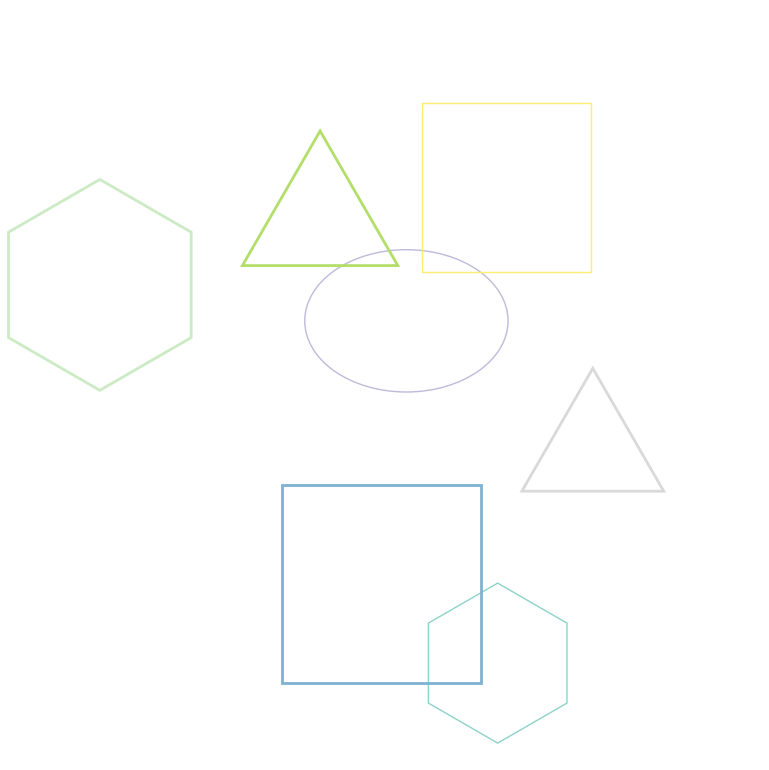[{"shape": "hexagon", "thickness": 0.5, "radius": 0.52, "center": [0.646, 0.139]}, {"shape": "oval", "thickness": 0.5, "radius": 0.66, "center": [0.528, 0.583]}, {"shape": "square", "thickness": 1, "radius": 0.64, "center": [0.496, 0.242]}, {"shape": "triangle", "thickness": 1, "radius": 0.58, "center": [0.416, 0.713]}, {"shape": "triangle", "thickness": 1, "radius": 0.53, "center": [0.77, 0.415]}, {"shape": "hexagon", "thickness": 1, "radius": 0.68, "center": [0.13, 0.63]}, {"shape": "square", "thickness": 0.5, "radius": 0.55, "center": [0.658, 0.756]}]